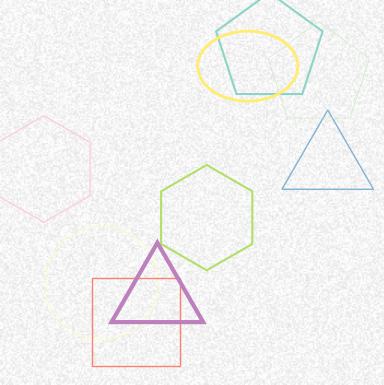[{"shape": "pentagon", "thickness": 1.5, "radius": 0.73, "center": [0.7, 0.873]}, {"shape": "circle", "thickness": 0.5, "radius": 0.74, "center": [0.264, 0.264]}, {"shape": "square", "thickness": 1, "radius": 0.57, "center": [0.353, 0.164]}, {"shape": "triangle", "thickness": 1, "radius": 0.69, "center": [0.851, 0.577]}, {"shape": "hexagon", "thickness": 1.5, "radius": 0.68, "center": [0.537, 0.435]}, {"shape": "hexagon", "thickness": 1, "radius": 0.69, "center": [0.114, 0.561]}, {"shape": "triangle", "thickness": 3, "radius": 0.69, "center": [0.409, 0.232]}, {"shape": "pentagon", "thickness": 0.5, "radius": 0.69, "center": [0.828, 0.805]}, {"shape": "oval", "thickness": 2, "radius": 0.65, "center": [0.644, 0.828]}]